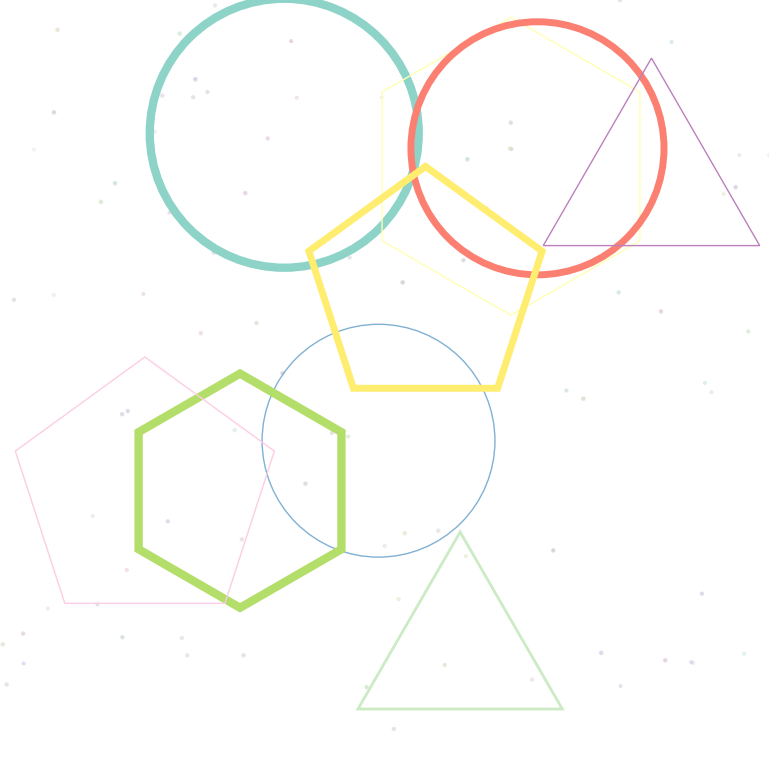[{"shape": "circle", "thickness": 3, "radius": 0.87, "center": [0.369, 0.827]}, {"shape": "hexagon", "thickness": 0.5, "radius": 0.97, "center": [0.664, 0.784]}, {"shape": "circle", "thickness": 2.5, "radius": 0.82, "center": [0.698, 0.807]}, {"shape": "circle", "thickness": 0.5, "radius": 0.76, "center": [0.492, 0.428]}, {"shape": "hexagon", "thickness": 3, "radius": 0.76, "center": [0.312, 0.363]}, {"shape": "pentagon", "thickness": 0.5, "radius": 0.88, "center": [0.188, 0.359]}, {"shape": "triangle", "thickness": 0.5, "radius": 0.81, "center": [0.846, 0.762]}, {"shape": "triangle", "thickness": 1, "radius": 0.77, "center": [0.598, 0.156]}, {"shape": "pentagon", "thickness": 2.5, "radius": 0.8, "center": [0.553, 0.625]}]